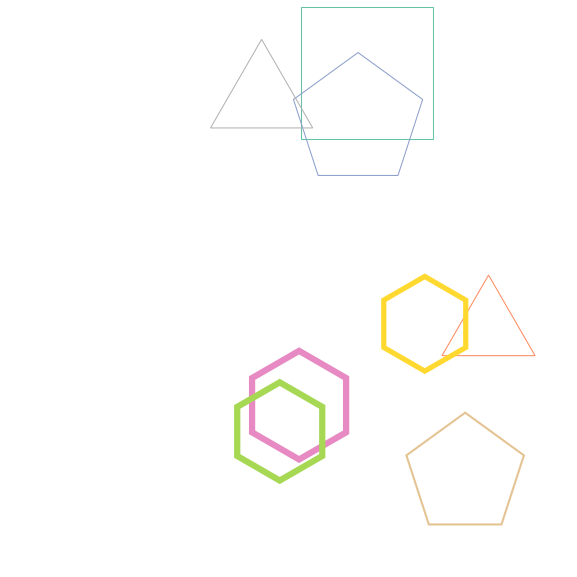[{"shape": "square", "thickness": 0.5, "radius": 0.57, "center": [0.635, 0.872]}, {"shape": "triangle", "thickness": 0.5, "radius": 0.47, "center": [0.846, 0.43]}, {"shape": "pentagon", "thickness": 0.5, "radius": 0.59, "center": [0.62, 0.791]}, {"shape": "hexagon", "thickness": 3, "radius": 0.47, "center": [0.518, 0.298]}, {"shape": "hexagon", "thickness": 3, "radius": 0.43, "center": [0.484, 0.252]}, {"shape": "hexagon", "thickness": 2.5, "radius": 0.41, "center": [0.736, 0.438]}, {"shape": "pentagon", "thickness": 1, "radius": 0.53, "center": [0.805, 0.178]}, {"shape": "triangle", "thickness": 0.5, "radius": 0.51, "center": [0.453, 0.829]}]